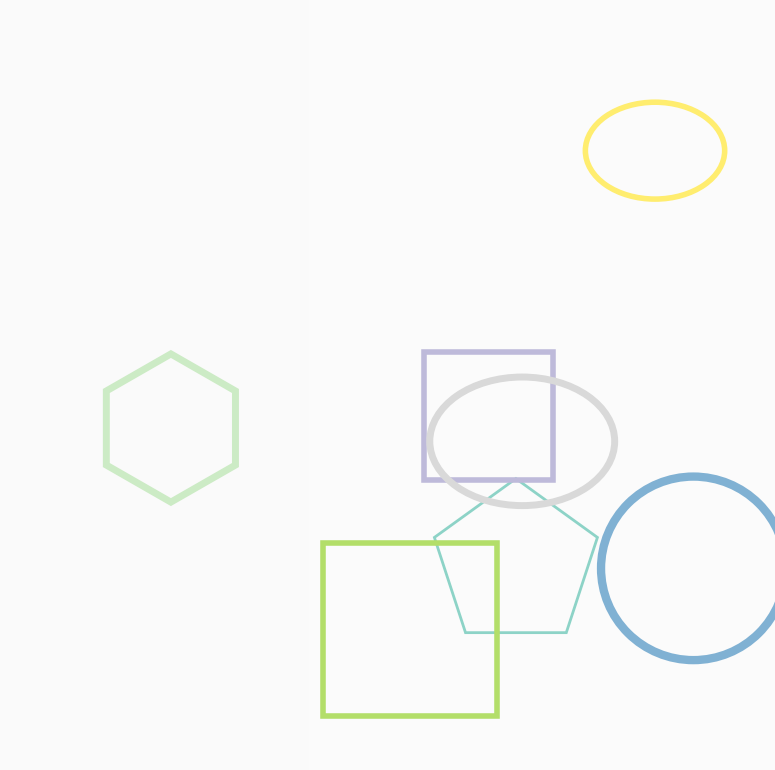[{"shape": "pentagon", "thickness": 1, "radius": 0.55, "center": [0.666, 0.268]}, {"shape": "square", "thickness": 2, "radius": 0.42, "center": [0.631, 0.46]}, {"shape": "circle", "thickness": 3, "radius": 0.6, "center": [0.895, 0.262]}, {"shape": "square", "thickness": 2, "radius": 0.56, "center": [0.529, 0.183]}, {"shape": "oval", "thickness": 2.5, "radius": 0.6, "center": [0.674, 0.427]}, {"shape": "hexagon", "thickness": 2.5, "radius": 0.48, "center": [0.221, 0.444]}, {"shape": "oval", "thickness": 2, "radius": 0.45, "center": [0.845, 0.804]}]